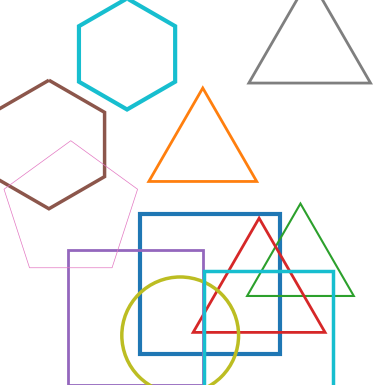[{"shape": "square", "thickness": 3, "radius": 0.91, "center": [0.545, 0.261]}, {"shape": "triangle", "thickness": 2, "radius": 0.81, "center": [0.527, 0.61]}, {"shape": "triangle", "thickness": 1.5, "radius": 0.8, "center": [0.78, 0.311]}, {"shape": "triangle", "thickness": 2, "radius": 0.99, "center": [0.673, 0.236]}, {"shape": "square", "thickness": 2, "radius": 0.87, "center": [0.351, 0.175]}, {"shape": "hexagon", "thickness": 2.5, "radius": 0.83, "center": [0.127, 0.625]}, {"shape": "pentagon", "thickness": 0.5, "radius": 0.91, "center": [0.184, 0.452]}, {"shape": "triangle", "thickness": 2, "radius": 0.91, "center": [0.804, 0.876]}, {"shape": "circle", "thickness": 2.5, "radius": 0.76, "center": [0.468, 0.129]}, {"shape": "hexagon", "thickness": 3, "radius": 0.72, "center": [0.33, 0.86]}, {"shape": "square", "thickness": 2.5, "radius": 0.84, "center": [0.698, 0.128]}]